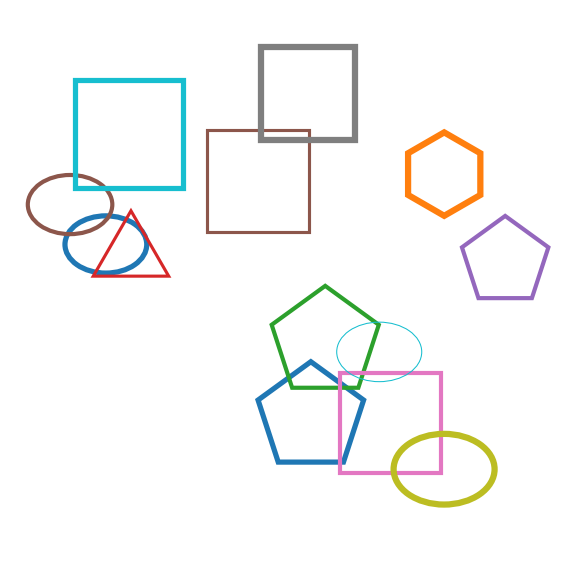[{"shape": "pentagon", "thickness": 2.5, "radius": 0.48, "center": [0.538, 0.277]}, {"shape": "oval", "thickness": 2.5, "radius": 0.35, "center": [0.183, 0.576]}, {"shape": "hexagon", "thickness": 3, "radius": 0.36, "center": [0.769, 0.698]}, {"shape": "pentagon", "thickness": 2, "radius": 0.49, "center": [0.563, 0.407]}, {"shape": "triangle", "thickness": 1.5, "radius": 0.38, "center": [0.227, 0.559]}, {"shape": "pentagon", "thickness": 2, "radius": 0.39, "center": [0.875, 0.547]}, {"shape": "oval", "thickness": 2, "radius": 0.37, "center": [0.121, 0.645]}, {"shape": "square", "thickness": 1.5, "radius": 0.44, "center": [0.447, 0.686]}, {"shape": "square", "thickness": 2, "radius": 0.43, "center": [0.676, 0.267]}, {"shape": "square", "thickness": 3, "radius": 0.4, "center": [0.534, 0.837]}, {"shape": "oval", "thickness": 3, "radius": 0.44, "center": [0.769, 0.187]}, {"shape": "oval", "thickness": 0.5, "radius": 0.37, "center": [0.657, 0.39]}, {"shape": "square", "thickness": 2.5, "radius": 0.47, "center": [0.224, 0.768]}]